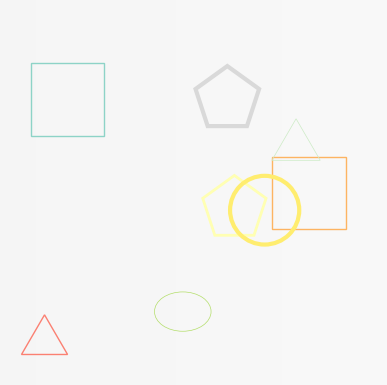[{"shape": "square", "thickness": 1, "radius": 0.47, "center": [0.174, 0.741]}, {"shape": "pentagon", "thickness": 2, "radius": 0.43, "center": [0.605, 0.458]}, {"shape": "triangle", "thickness": 1, "radius": 0.34, "center": [0.115, 0.114]}, {"shape": "square", "thickness": 1, "radius": 0.47, "center": [0.798, 0.499]}, {"shape": "oval", "thickness": 0.5, "radius": 0.36, "center": [0.472, 0.191]}, {"shape": "pentagon", "thickness": 3, "radius": 0.43, "center": [0.587, 0.742]}, {"shape": "triangle", "thickness": 0.5, "radius": 0.36, "center": [0.764, 0.62]}, {"shape": "circle", "thickness": 3, "radius": 0.45, "center": [0.683, 0.454]}]